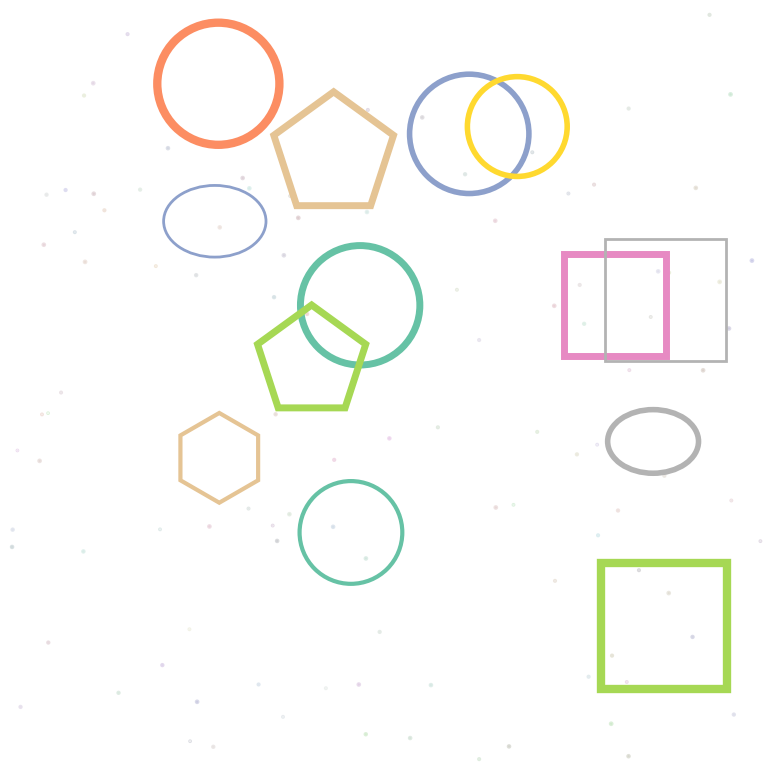[{"shape": "circle", "thickness": 1.5, "radius": 0.33, "center": [0.456, 0.308]}, {"shape": "circle", "thickness": 2.5, "radius": 0.39, "center": [0.468, 0.604]}, {"shape": "circle", "thickness": 3, "radius": 0.4, "center": [0.284, 0.891]}, {"shape": "circle", "thickness": 2, "radius": 0.39, "center": [0.609, 0.826]}, {"shape": "oval", "thickness": 1, "radius": 0.33, "center": [0.279, 0.713]}, {"shape": "square", "thickness": 2.5, "radius": 0.33, "center": [0.798, 0.604]}, {"shape": "square", "thickness": 3, "radius": 0.41, "center": [0.862, 0.187]}, {"shape": "pentagon", "thickness": 2.5, "radius": 0.37, "center": [0.405, 0.53]}, {"shape": "circle", "thickness": 2, "radius": 0.32, "center": [0.672, 0.836]}, {"shape": "hexagon", "thickness": 1.5, "radius": 0.29, "center": [0.285, 0.405]}, {"shape": "pentagon", "thickness": 2.5, "radius": 0.41, "center": [0.433, 0.799]}, {"shape": "oval", "thickness": 2, "radius": 0.3, "center": [0.848, 0.427]}, {"shape": "square", "thickness": 1, "radius": 0.39, "center": [0.864, 0.61]}]